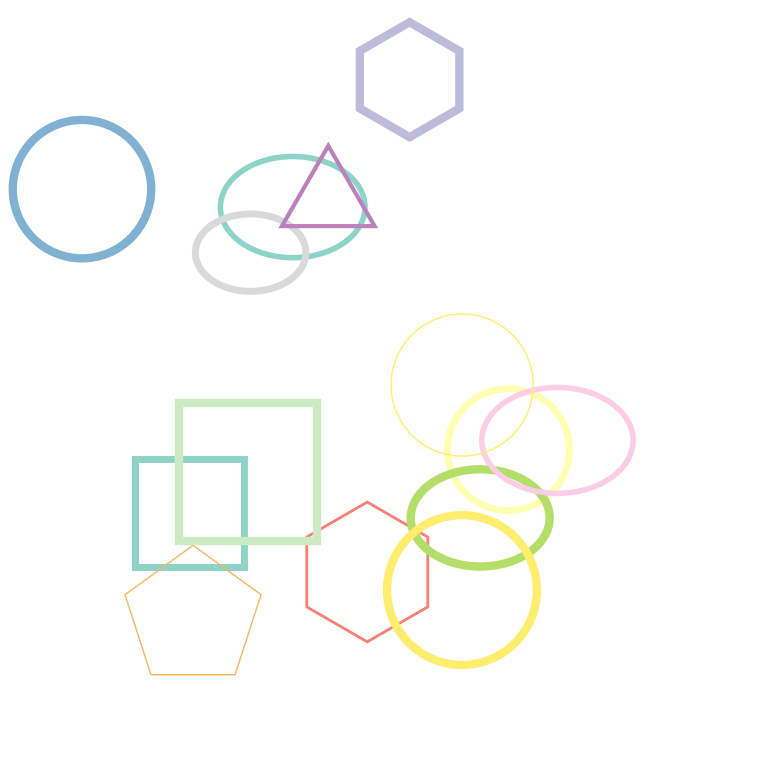[{"shape": "oval", "thickness": 2, "radius": 0.47, "center": [0.38, 0.731]}, {"shape": "square", "thickness": 2.5, "radius": 0.35, "center": [0.246, 0.334]}, {"shape": "circle", "thickness": 2.5, "radius": 0.4, "center": [0.66, 0.416]}, {"shape": "hexagon", "thickness": 3, "radius": 0.37, "center": [0.532, 0.897]}, {"shape": "hexagon", "thickness": 1, "radius": 0.45, "center": [0.477, 0.257]}, {"shape": "circle", "thickness": 3, "radius": 0.45, "center": [0.106, 0.754]}, {"shape": "pentagon", "thickness": 0.5, "radius": 0.46, "center": [0.251, 0.199]}, {"shape": "oval", "thickness": 3, "radius": 0.45, "center": [0.624, 0.327]}, {"shape": "oval", "thickness": 2, "radius": 0.49, "center": [0.724, 0.428]}, {"shape": "oval", "thickness": 2.5, "radius": 0.36, "center": [0.325, 0.672]}, {"shape": "triangle", "thickness": 1.5, "radius": 0.35, "center": [0.426, 0.741]}, {"shape": "square", "thickness": 3, "radius": 0.45, "center": [0.322, 0.387]}, {"shape": "circle", "thickness": 0.5, "radius": 0.46, "center": [0.6, 0.5]}, {"shape": "circle", "thickness": 3, "radius": 0.49, "center": [0.6, 0.234]}]